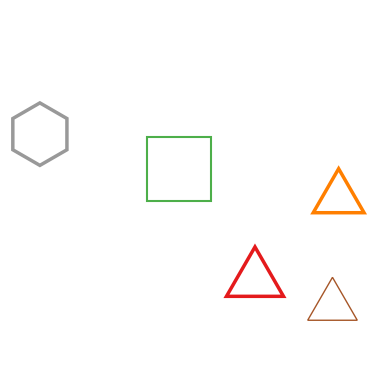[{"shape": "triangle", "thickness": 2.5, "radius": 0.43, "center": [0.662, 0.273]}, {"shape": "square", "thickness": 1.5, "radius": 0.42, "center": [0.465, 0.56]}, {"shape": "triangle", "thickness": 2.5, "radius": 0.38, "center": [0.88, 0.486]}, {"shape": "triangle", "thickness": 1, "radius": 0.37, "center": [0.864, 0.205]}, {"shape": "hexagon", "thickness": 2.5, "radius": 0.41, "center": [0.104, 0.652]}]